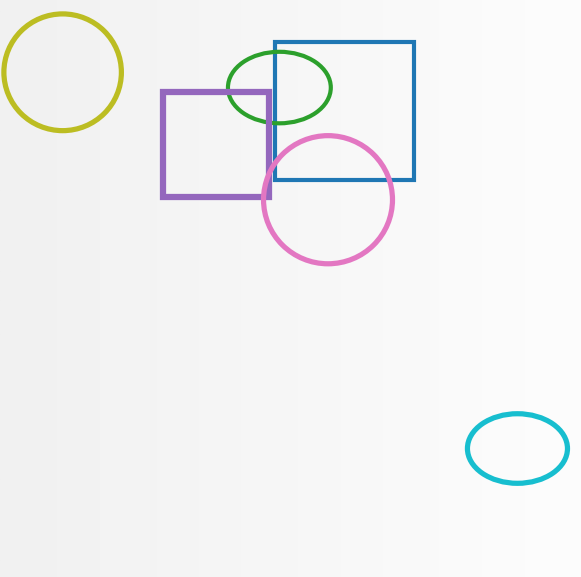[{"shape": "square", "thickness": 2, "radius": 0.6, "center": [0.593, 0.806]}, {"shape": "oval", "thickness": 2, "radius": 0.44, "center": [0.481, 0.848]}, {"shape": "square", "thickness": 3, "radius": 0.46, "center": [0.372, 0.749]}, {"shape": "circle", "thickness": 2.5, "radius": 0.55, "center": [0.564, 0.653]}, {"shape": "circle", "thickness": 2.5, "radius": 0.51, "center": [0.108, 0.874]}, {"shape": "oval", "thickness": 2.5, "radius": 0.43, "center": [0.89, 0.222]}]